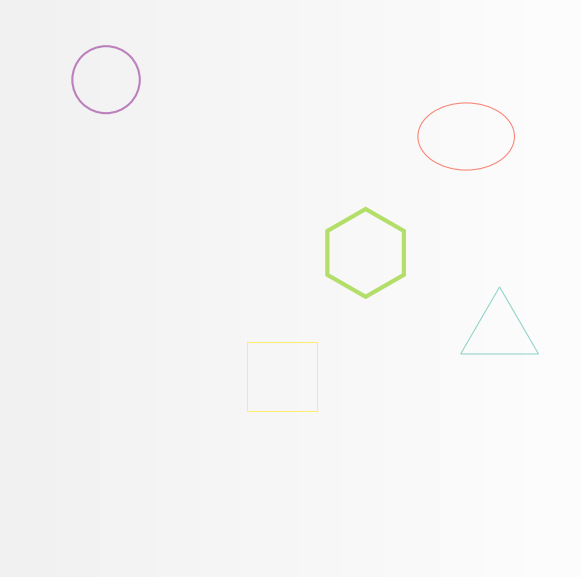[{"shape": "triangle", "thickness": 0.5, "radius": 0.39, "center": [0.86, 0.425]}, {"shape": "oval", "thickness": 0.5, "radius": 0.42, "center": [0.802, 0.763]}, {"shape": "hexagon", "thickness": 2, "radius": 0.38, "center": [0.629, 0.561]}, {"shape": "circle", "thickness": 1, "radius": 0.29, "center": [0.182, 0.861]}, {"shape": "square", "thickness": 0.5, "radius": 0.3, "center": [0.485, 0.347]}]